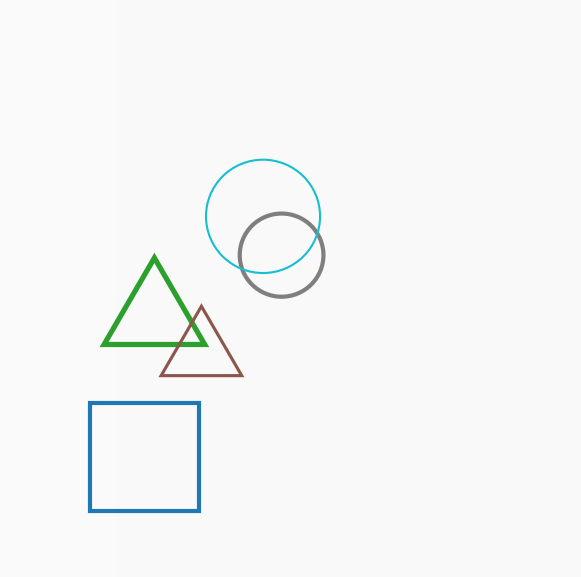[{"shape": "square", "thickness": 2, "radius": 0.47, "center": [0.248, 0.208]}, {"shape": "triangle", "thickness": 2.5, "radius": 0.5, "center": [0.266, 0.453]}, {"shape": "triangle", "thickness": 1.5, "radius": 0.4, "center": [0.347, 0.389]}, {"shape": "circle", "thickness": 2, "radius": 0.36, "center": [0.484, 0.557]}, {"shape": "circle", "thickness": 1, "radius": 0.49, "center": [0.453, 0.624]}]